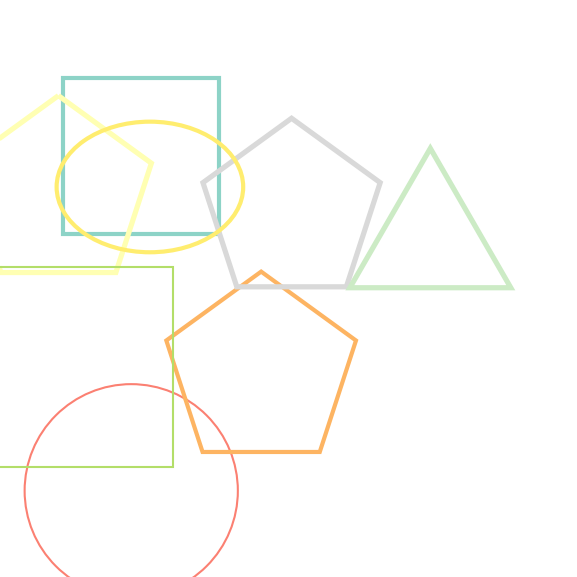[{"shape": "square", "thickness": 2, "radius": 0.68, "center": [0.244, 0.73]}, {"shape": "pentagon", "thickness": 2.5, "radius": 0.85, "center": [0.101, 0.664]}, {"shape": "circle", "thickness": 1, "radius": 0.92, "center": [0.227, 0.149]}, {"shape": "pentagon", "thickness": 2, "radius": 0.86, "center": [0.452, 0.356]}, {"shape": "square", "thickness": 1, "radius": 0.86, "center": [0.128, 0.364]}, {"shape": "pentagon", "thickness": 2.5, "radius": 0.81, "center": [0.505, 0.633]}, {"shape": "triangle", "thickness": 2.5, "radius": 0.8, "center": [0.745, 0.581]}, {"shape": "oval", "thickness": 2, "radius": 0.81, "center": [0.26, 0.675]}]